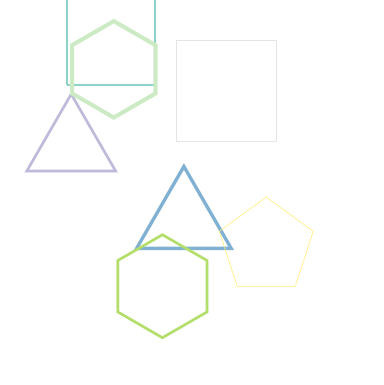[{"shape": "square", "thickness": 1.5, "radius": 0.57, "center": [0.288, 0.893]}, {"shape": "triangle", "thickness": 2, "radius": 0.67, "center": [0.185, 0.622]}, {"shape": "triangle", "thickness": 2.5, "radius": 0.71, "center": [0.478, 0.426]}, {"shape": "hexagon", "thickness": 2, "radius": 0.67, "center": [0.422, 0.257]}, {"shape": "square", "thickness": 0.5, "radius": 0.65, "center": [0.587, 0.766]}, {"shape": "hexagon", "thickness": 3, "radius": 0.63, "center": [0.296, 0.82]}, {"shape": "pentagon", "thickness": 0.5, "radius": 0.64, "center": [0.692, 0.36]}]